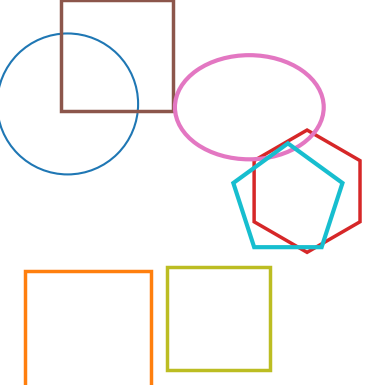[{"shape": "circle", "thickness": 1.5, "radius": 0.92, "center": [0.176, 0.73]}, {"shape": "square", "thickness": 2.5, "radius": 0.82, "center": [0.229, 0.133]}, {"shape": "hexagon", "thickness": 2.5, "radius": 0.79, "center": [0.798, 0.503]}, {"shape": "square", "thickness": 2.5, "radius": 0.72, "center": [0.304, 0.857]}, {"shape": "oval", "thickness": 3, "radius": 0.97, "center": [0.648, 0.721]}, {"shape": "square", "thickness": 2.5, "radius": 0.67, "center": [0.568, 0.173]}, {"shape": "pentagon", "thickness": 3, "radius": 0.75, "center": [0.748, 0.479]}]